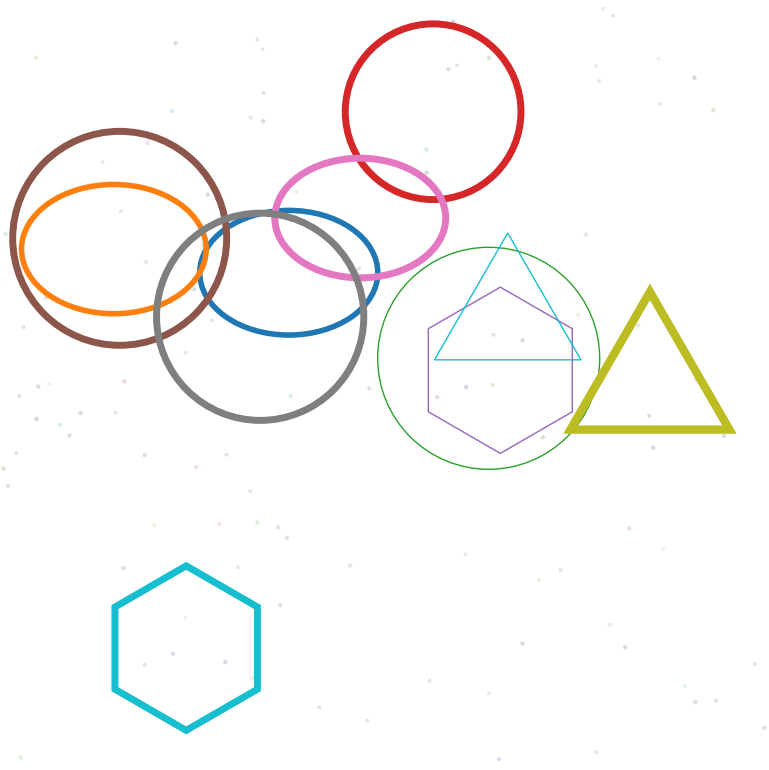[{"shape": "oval", "thickness": 2, "radius": 0.58, "center": [0.375, 0.646]}, {"shape": "oval", "thickness": 2, "radius": 0.6, "center": [0.148, 0.676]}, {"shape": "circle", "thickness": 0.5, "radius": 0.72, "center": [0.635, 0.535]}, {"shape": "circle", "thickness": 2.5, "radius": 0.57, "center": [0.562, 0.855]}, {"shape": "hexagon", "thickness": 0.5, "radius": 0.54, "center": [0.65, 0.519]}, {"shape": "circle", "thickness": 2.5, "radius": 0.69, "center": [0.155, 0.69]}, {"shape": "oval", "thickness": 2.5, "radius": 0.55, "center": [0.468, 0.717]}, {"shape": "circle", "thickness": 2.5, "radius": 0.67, "center": [0.338, 0.589]}, {"shape": "triangle", "thickness": 3, "radius": 0.6, "center": [0.844, 0.502]}, {"shape": "triangle", "thickness": 0.5, "radius": 0.55, "center": [0.659, 0.588]}, {"shape": "hexagon", "thickness": 2.5, "radius": 0.53, "center": [0.242, 0.158]}]